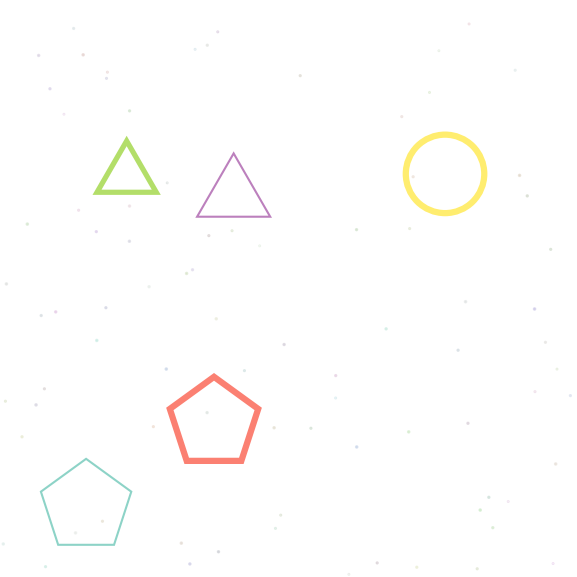[{"shape": "pentagon", "thickness": 1, "radius": 0.41, "center": [0.149, 0.122]}, {"shape": "pentagon", "thickness": 3, "radius": 0.4, "center": [0.371, 0.266]}, {"shape": "triangle", "thickness": 2.5, "radius": 0.3, "center": [0.219, 0.696]}, {"shape": "triangle", "thickness": 1, "radius": 0.37, "center": [0.405, 0.66]}, {"shape": "circle", "thickness": 3, "radius": 0.34, "center": [0.771, 0.698]}]